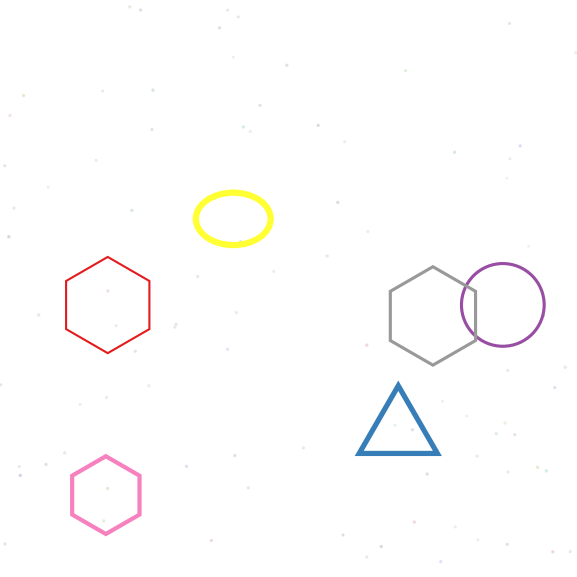[{"shape": "hexagon", "thickness": 1, "radius": 0.42, "center": [0.187, 0.471]}, {"shape": "triangle", "thickness": 2.5, "radius": 0.39, "center": [0.69, 0.253]}, {"shape": "circle", "thickness": 1.5, "radius": 0.36, "center": [0.871, 0.471]}, {"shape": "oval", "thickness": 3, "radius": 0.32, "center": [0.404, 0.62]}, {"shape": "hexagon", "thickness": 2, "radius": 0.34, "center": [0.183, 0.142]}, {"shape": "hexagon", "thickness": 1.5, "radius": 0.43, "center": [0.75, 0.452]}]